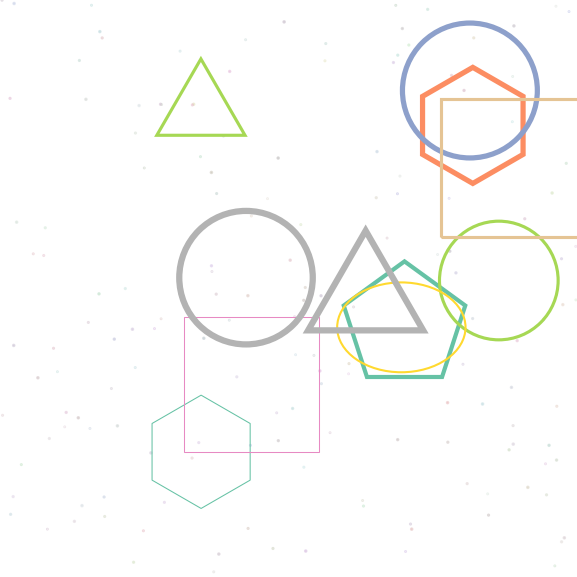[{"shape": "pentagon", "thickness": 2, "radius": 0.55, "center": [0.7, 0.436]}, {"shape": "hexagon", "thickness": 0.5, "radius": 0.49, "center": [0.348, 0.217]}, {"shape": "hexagon", "thickness": 2.5, "radius": 0.5, "center": [0.819, 0.782]}, {"shape": "circle", "thickness": 2.5, "radius": 0.58, "center": [0.814, 0.842]}, {"shape": "square", "thickness": 0.5, "radius": 0.58, "center": [0.436, 0.334]}, {"shape": "circle", "thickness": 1.5, "radius": 0.51, "center": [0.864, 0.513]}, {"shape": "triangle", "thickness": 1.5, "radius": 0.44, "center": [0.348, 0.809]}, {"shape": "oval", "thickness": 1, "radius": 0.56, "center": [0.695, 0.432]}, {"shape": "square", "thickness": 1.5, "radius": 0.6, "center": [0.883, 0.709]}, {"shape": "triangle", "thickness": 3, "radius": 0.58, "center": [0.633, 0.485]}, {"shape": "circle", "thickness": 3, "radius": 0.58, "center": [0.426, 0.518]}]